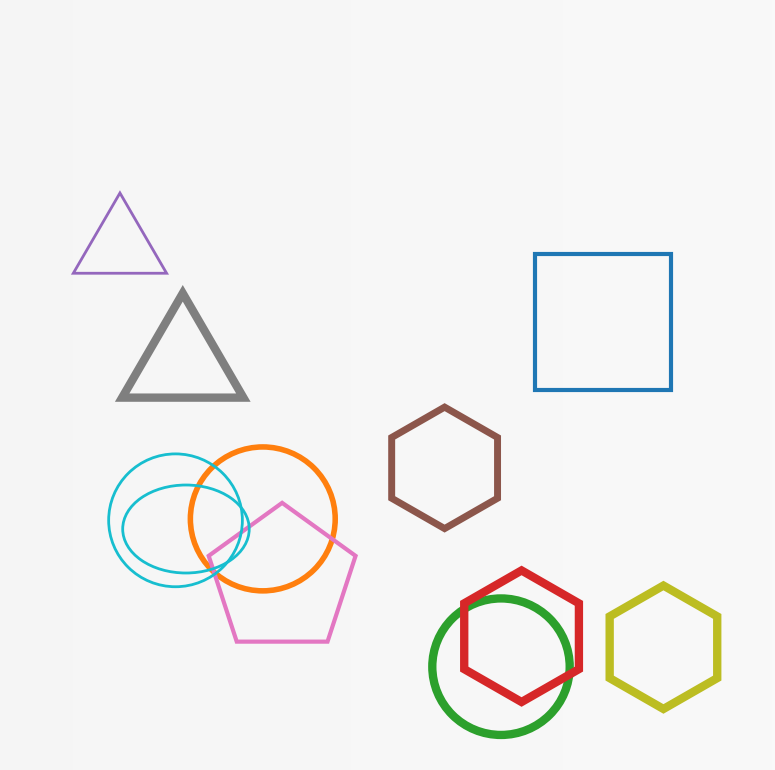[{"shape": "square", "thickness": 1.5, "radius": 0.44, "center": [0.778, 0.582]}, {"shape": "circle", "thickness": 2, "radius": 0.47, "center": [0.339, 0.326]}, {"shape": "circle", "thickness": 3, "radius": 0.44, "center": [0.646, 0.134]}, {"shape": "hexagon", "thickness": 3, "radius": 0.43, "center": [0.673, 0.174]}, {"shape": "triangle", "thickness": 1, "radius": 0.35, "center": [0.155, 0.68]}, {"shape": "hexagon", "thickness": 2.5, "radius": 0.39, "center": [0.574, 0.392]}, {"shape": "pentagon", "thickness": 1.5, "radius": 0.5, "center": [0.364, 0.247]}, {"shape": "triangle", "thickness": 3, "radius": 0.45, "center": [0.236, 0.529]}, {"shape": "hexagon", "thickness": 3, "radius": 0.4, "center": [0.856, 0.159]}, {"shape": "circle", "thickness": 1, "radius": 0.43, "center": [0.226, 0.324]}, {"shape": "oval", "thickness": 1, "radius": 0.41, "center": [0.24, 0.313]}]